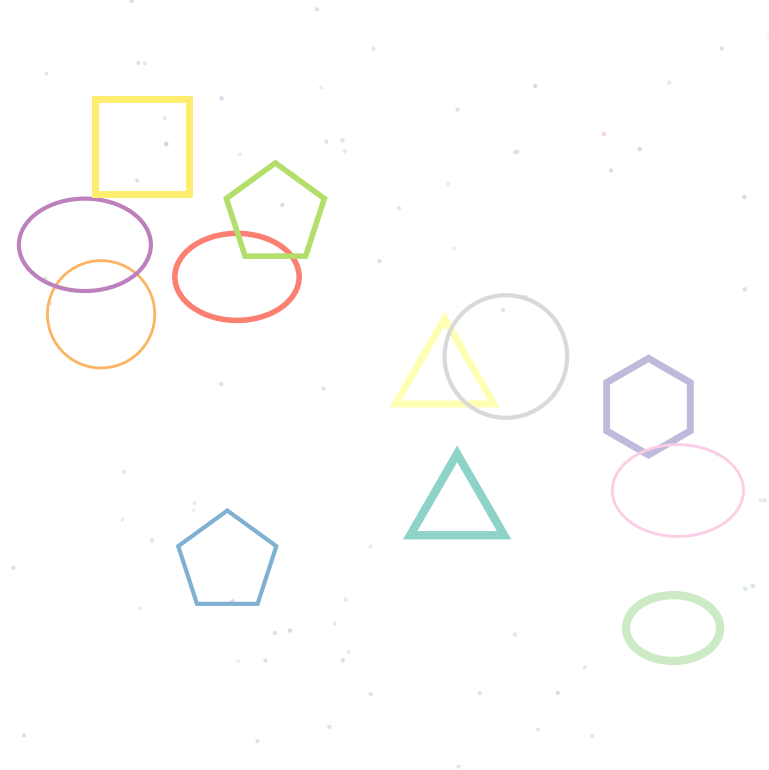[{"shape": "triangle", "thickness": 3, "radius": 0.35, "center": [0.594, 0.34]}, {"shape": "triangle", "thickness": 2.5, "radius": 0.37, "center": [0.577, 0.512]}, {"shape": "hexagon", "thickness": 2.5, "radius": 0.31, "center": [0.842, 0.472]}, {"shape": "oval", "thickness": 2, "radius": 0.4, "center": [0.308, 0.64]}, {"shape": "pentagon", "thickness": 1.5, "radius": 0.33, "center": [0.295, 0.27]}, {"shape": "circle", "thickness": 1, "radius": 0.35, "center": [0.131, 0.592]}, {"shape": "pentagon", "thickness": 2, "radius": 0.33, "center": [0.358, 0.721]}, {"shape": "oval", "thickness": 1, "radius": 0.43, "center": [0.88, 0.363]}, {"shape": "circle", "thickness": 1.5, "radius": 0.4, "center": [0.657, 0.537]}, {"shape": "oval", "thickness": 1.5, "radius": 0.43, "center": [0.11, 0.682]}, {"shape": "oval", "thickness": 3, "radius": 0.31, "center": [0.874, 0.184]}, {"shape": "square", "thickness": 2.5, "radius": 0.31, "center": [0.184, 0.81]}]